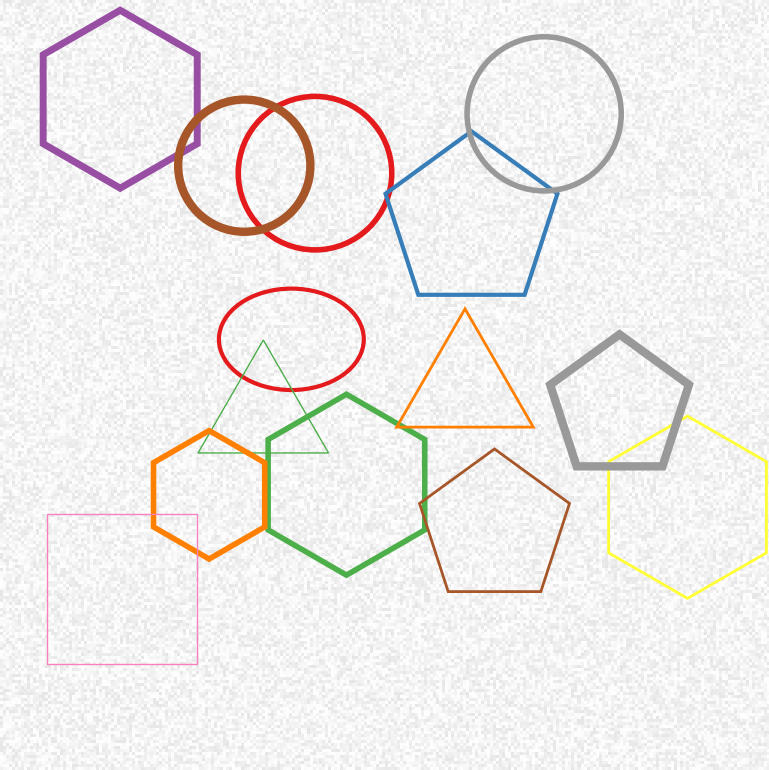[{"shape": "circle", "thickness": 2, "radius": 0.5, "center": [0.409, 0.775]}, {"shape": "oval", "thickness": 1.5, "radius": 0.47, "center": [0.378, 0.559]}, {"shape": "pentagon", "thickness": 1.5, "radius": 0.59, "center": [0.612, 0.712]}, {"shape": "triangle", "thickness": 0.5, "radius": 0.49, "center": [0.342, 0.461]}, {"shape": "hexagon", "thickness": 2, "radius": 0.59, "center": [0.45, 0.371]}, {"shape": "hexagon", "thickness": 2.5, "radius": 0.58, "center": [0.156, 0.871]}, {"shape": "hexagon", "thickness": 2, "radius": 0.42, "center": [0.272, 0.357]}, {"shape": "triangle", "thickness": 1, "radius": 0.51, "center": [0.604, 0.497]}, {"shape": "hexagon", "thickness": 1, "radius": 0.59, "center": [0.893, 0.341]}, {"shape": "circle", "thickness": 3, "radius": 0.43, "center": [0.317, 0.785]}, {"shape": "pentagon", "thickness": 1, "radius": 0.51, "center": [0.642, 0.315]}, {"shape": "square", "thickness": 0.5, "radius": 0.49, "center": [0.158, 0.235]}, {"shape": "circle", "thickness": 2, "radius": 0.5, "center": [0.707, 0.852]}, {"shape": "pentagon", "thickness": 3, "radius": 0.47, "center": [0.805, 0.471]}]